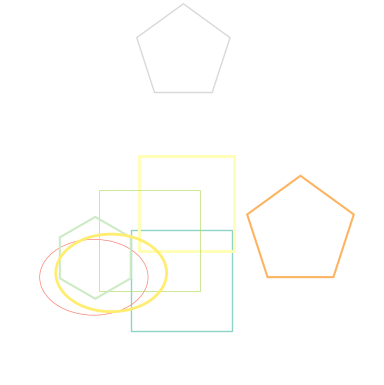[{"shape": "square", "thickness": 1, "radius": 0.66, "center": [0.471, 0.271]}, {"shape": "square", "thickness": 2, "radius": 0.62, "center": [0.484, 0.472]}, {"shape": "oval", "thickness": 0.5, "radius": 0.7, "center": [0.244, 0.28]}, {"shape": "pentagon", "thickness": 1.5, "radius": 0.73, "center": [0.78, 0.398]}, {"shape": "square", "thickness": 0.5, "radius": 0.66, "center": [0.387, 0.376]}, {"shape": "pentagon", "thickness": 1, "radius": 0.64, "center": [0.476, 0.863]}, {"shape": "hexagon", "thickness": 1.5, "radius": 0.53, "center": [0.247, 0.33]}, {"shape": "oval", "thickness": 2, "radius": 0.72, "center": [0.289, 0.291]}]